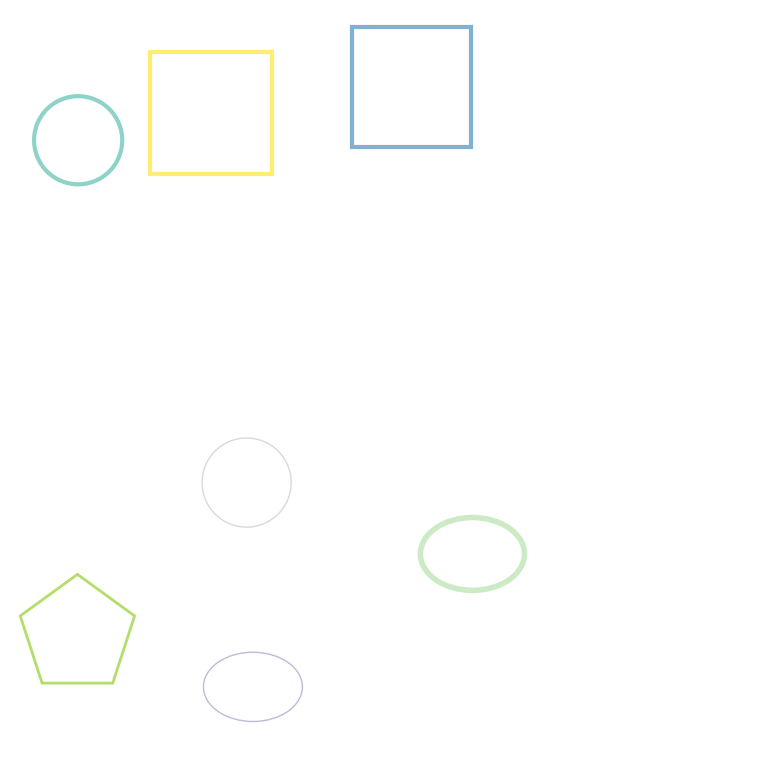[{"shape": "circle", "thickness": 1.5, "radius": 0.29, "center": [0.101, 0.818]}, {"shape": "oval", "thickness": 0.5, "radius": 0.32, "center": [0.328, 0.108]}, {"shape": "square", "thickness": 1.5, "radius": 0.39, "center": [0.534, 0.887]}, {"shape": "pentagon", "thickness": 1, "radius": 0.39, "center": [0.101, 0.176]}, {"shape": "circle", "thickness": 0.5, "radius": 0.29, "center": [0.32, 0.373]}, {"shape": "oval", "thickness": 2, "radius": 0.34, "center": [0.614, 0.281]}, {"shape": "square", "thickness": 1.5, "radius": 0.4, "center": [0.275, 0.853]}]